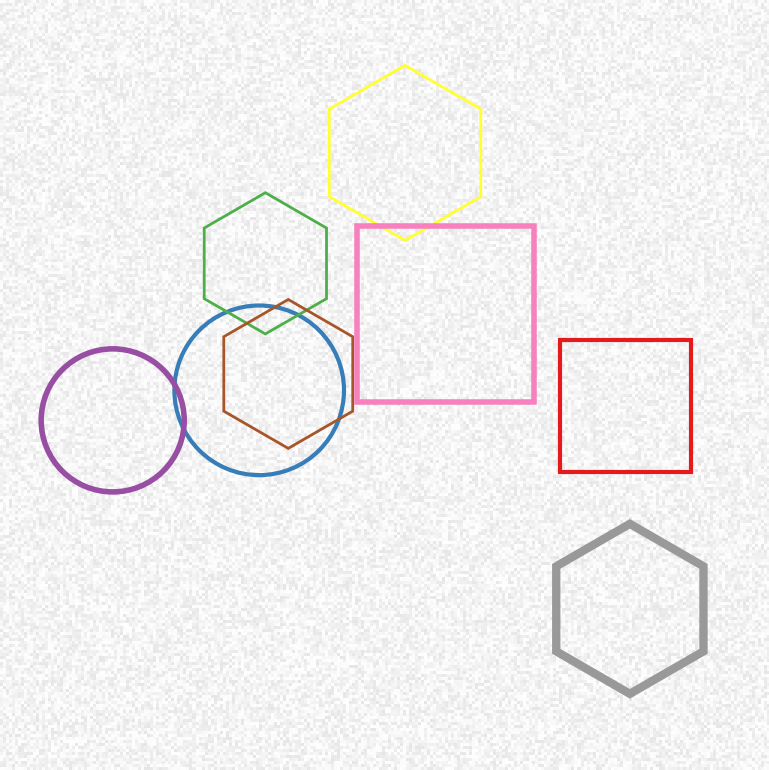[{"shape": "square", "thickness": 1.5, "radius": 0.43, "center": [0.813, 0.473]}, {"shape": "circle", "thickness": 1.5, "radius": 0.55, "center": [0.337, 0.493]}, {"shape": "hexagon", "thickness": 1, "radius": 0.46, "center": [0.345, 0.658]}, {"shape": "circle", "thickness": 2, "radius": 0.46, "center": [0.146, 0.454]}, {"shape": "hexagon", "thickness": 1, "radius": 0.57, "center": [0.526, 0.801]}, {"shape": "hexagon", "thickness": 1, "radius": 0.48, "center": [0.374, 0.514]}, {"shape": "square", "thickness": 2, "radius": 0.57, "center": [0.579, 0.592]}, {"shape": "hexagon", "thickness": 3, "radius": 0.55, "center": [0.818, 0.209]}]